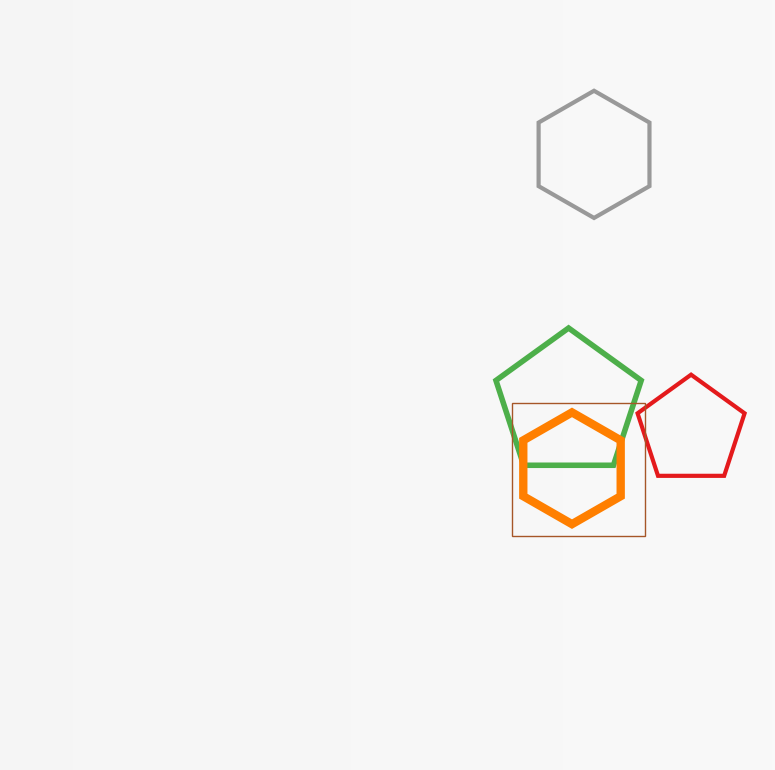[{"shape": "pentagon", "thickness": 1.5, "radius": 0.36, "center": [0.892, 0.441]}, {"shape": "pentagon", "thickness": 2, "radius": 0.49, "center": [0.734, 0.475]}, {"shape": "hexagon", "thickness": 3, "radius": 0.36, "center": [0.738, 0.392]}, {"shape": "square", "thickness": 0.5, "radius": 0.43, "center": [0.746, 0.39]}, {"shape": "hexagon", "thickness": 1.5, "radius": 0.41, "center": [0.767, 0.8]}]